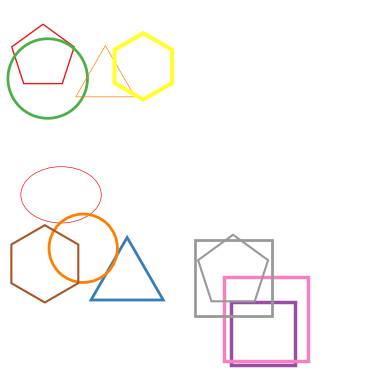[{"shape": "pentagon", "thickness": 1, "radius": 0.43, "center": [0.112, 0.852]}, {"shape": "oval", "thickness": 0.5, "radius": 0.52, "center": [0.159, 0.494]}, {"shape": "triangle", "thickness": 2, "radius": 0.54, "center": [0.33, 0.275]}, {"shape": "circle", "thickness": 2, "radius": 0.52, "center": [0.124, 0.796]}, {"shape": "square", "thickness": 2.5, "radius": 0.41, "center": [0.683, 0.134]}, {"shape": "triangle", "thickness": 0.5, "radius": 0.44, "center": [0.274, 0.793]}, {"shape": "circle", "thickness": 2, "radius": 0.44, "center": [0.216, 0.355]}, {"shape": "hexagon", "thickness": 3, "radius": 0.43, "center": [0.372, 0.827]}, {"shape": "hexagon", "thickness": 1.5, "radius": 0.5, "center": [0.116, 0.315]}, {"shape": "square", "thickness": 2.5, "radius": 0.55, "center": [0.691, 0.172]}, {"shape": "pentagon", "thickness": 1.5, "radius": 0.48, "center": [0.605, 0.295]}, {"shape": "square", "thickness": 2, "radius": 0.5, "center": [0.607, 0.278]}]